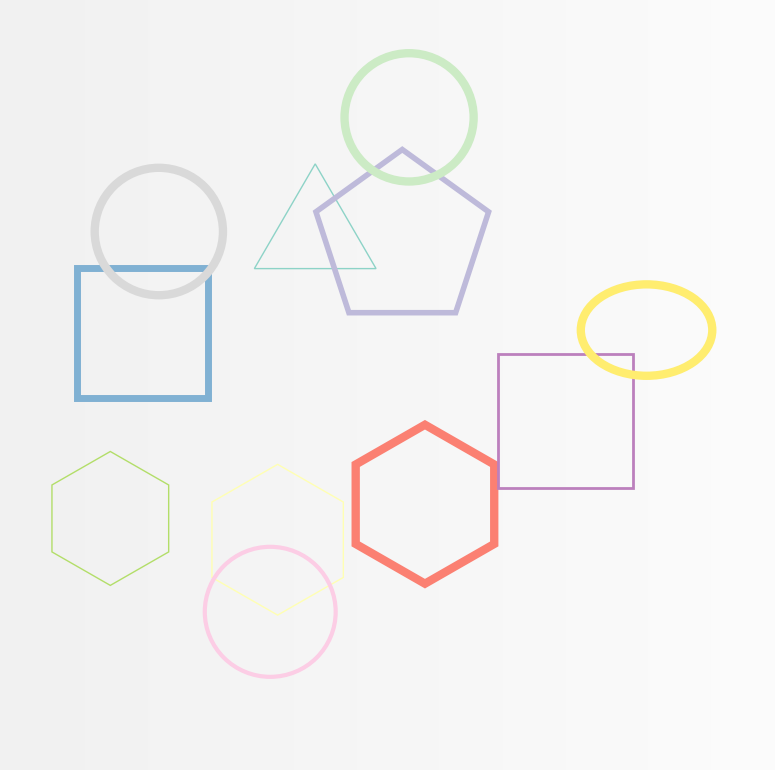[{"shape": "triangle", "thickness": 0.5, "radius": 0.45, "center": [0.407, 0.696]}, {"shape": "hexagon", "thickness": 0.5, "radius": 0.49, "center": [0.358, 0.299]}, {"shape": "pentagon", "thickness": 2, "radius": 0.59, "center": [0.519, 0.689]}, {"shape": "hexagon", "thickness": 3, "radius": 0.52, "center": [0.548, 0.345]}, {"shape": "square", "thickness": 2.5, "radius": 0.42, "center": [0.184, 0.568]}, {"shape": "hexagon", "thickness": 0.5, "radius": 0.43, "center": [0.142, 0.327]}, {"shape": "circle", "thickness": 1.5, "radius": 0.42, "center": [0.349, 0.205]}, {"shape": "circle", "thickness": 3, "radius": 0.41, "center": [0.205, 0.699]}, {"shape": "square", "thickness": 1, "radius": 0.44, "center": [0.729, 0.454]}, {"shape": "circle", "thickness": 3, "radius": 0.42, "center": [0.528, 0.848]}, {"shape": "oval", "thickness": 3, "radius": 0.42, "center": [0.834, 0.571]}]